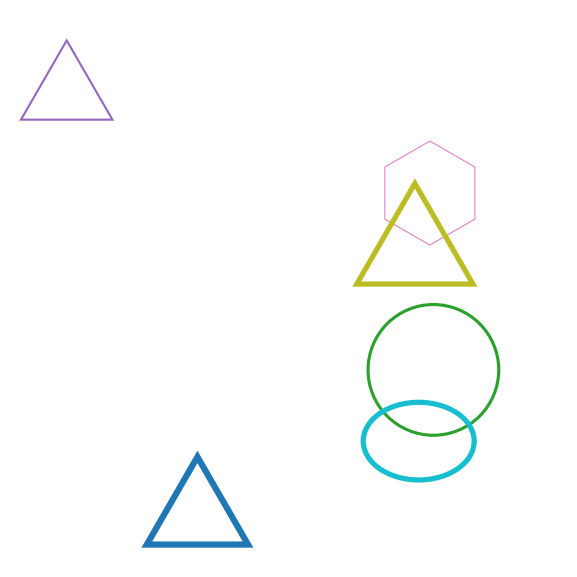[{"shape": "triangle", "thickness": 3, "radius": 0.51, "center": [0.342, 0.107]}, {"shape": "circle", "thickness": 1.5, "radius": 0.57, "center": [0.75, 0.359]}, {"shape": "triangle", "thickness": 1, "radius": 0.46, "center": [0.115, 0.838]}, {"shape": "hexagon", "thickness": 0.5, "radius": 0.45, "center": [0.744, 0.665]}, {"shape": "triangle", "thickness": 2.5, "radius": 0.58, "center": [0.718, 0.565]}, {"shape": "oval", "thickness": 2.5, "radius": 0.48, "center": [0.725, 0.235]}]